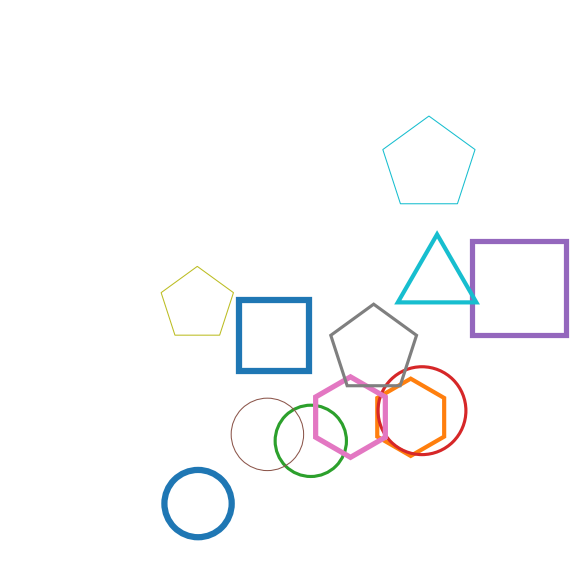[{"shape": "square", "thickness": 3, "radius": 0.3, "center": [0.474, 0.418]}, {"shape": "circle", "thickness": 3, "radius": 0.29, "center": [0.343, 0.127]}, {"shape": "hexagon", "thickness": 2, "radius": 0.33, "center": [0.711, 0.277]}, {"shape": "circle", "thickness": 1.5, "radius": 0.31, "center": [0.538, 0.236]}, {"shape": "circle", "thickness": 1.5, "radius": 0.38, "center": [0.731, 0.288]}, {"shape": "square", "thickness": 2.5, "radius": 0.41, "center": [0.899, 0.501]}, {"shape": "circle", "thickness": 0.5, "radius": 0.31, "center": [0.463, 0.247]}, {"shape": "hexagon", "thickness": 2.5, "radius": 0.35, "center": [0.607, 0.277]}, {"shape": "pentagon", "thickness": 1.5, "radius": 0.39, "center": [0.647, 0.394]}, {"shape": "pentagon", "thickness": 0.5, "radius": 0.33, "center": [0.342, 0.472]}, {"shape": "triangle", "thickness": 2, "radius": 0.39, "center": [0.757, 0.515]}, {"shape": "pentagon", "thickness": 0.5, "radius": 0.42, "center": [0.743, 0.714]}]